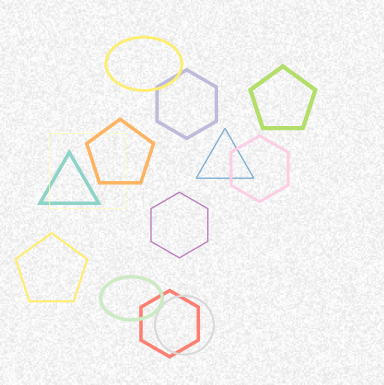[{"shape": "triangle", "thickness": 2.5, "radius": 0.44, "center": [0.18, 0.516]}, {"shape": "square", "thickness": 0.5, "radius": 0.49, "center": [0.225, 0.556]}, {"shape": "hexagon", "thickness": 2.5, "radius": 0.44, "center": [0.485, 0.73]}, {"shape": "hexagon", "thickness": 2.5, "radius": 0.43, "center": [0.441, 0.159]}, {"shape": "triangle", "thickness": 1, "radius": 0.43, "center": [0.584, 0.58]}, {"shape": "pentagon", "thickness": 2.5, "radius": 0.46, "center": [0.312, 0.599]}, {"shape": "pentagon", "thickness": 3, "radius": 0.44, "center": [0.735, 0.739]}, {"shape": "hexagon", "thickness": 2, "radius": 0.43, "center": [0.674, 0.562]}, {"shape": "circle", "thickness": 1.5, "radius": 0.38, "center": [0.479, 0.155]}, {"shape": "hexagon", "thickness": 1, "radius": 0.43, "center": [0.466, 0.416]}, {"shape": "oval", "thickness": 2.5, "radius": 0.4, "center": [0.342, 0.225]}, {"shape": "pentagon", "thickness": 1.5, "radius": 0.49, "center": [0.134, 0.297]}, {"shape": "oval", "thickness": 2, "radius": 0.49, "center": [0.374, 0.834]}]